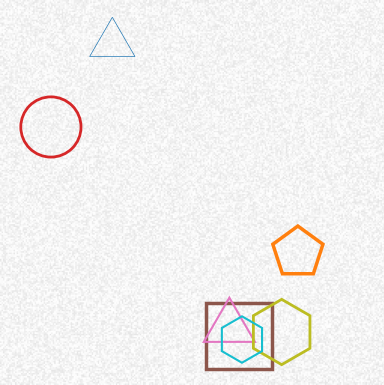[{"shape": "triangle", "thickness": 0.5, "radius": 0.34, "center": [0.292, 0.887]}, {"shape": "pentagon", "thickness": 2.5, "radius": 0.34, "center": [0.774, 0.344]}, {"shape": "circle", "thickness": 2, "radius": 0.39, "center": [0.132, 0.67]}, {"shape": "square", "thickness": 2.5, "radius": 0.43, "center": [0.622, 0.128]}, {"shape": "triangle", "thickness": 1.5, "radius": 0.38, "center": [0.596, 0.15]}, {"shape": "hexagon", "thickness": 2, "radius": 0.42, "center": [0.732, 0.138]}, {"shape": "hexagon", "thickness": 1.5, "radius": 0.3, "center": [0.628, 0.118]}]